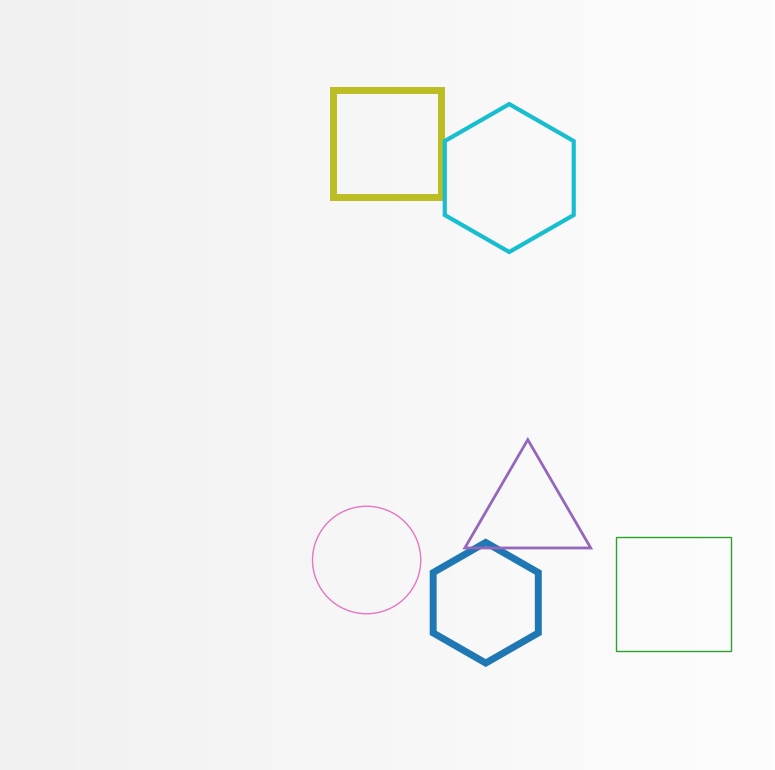[{"shape": "hexagon", "thickness": 2.5, "radius": 0.39, "center": [0.627, 0.217]}, {"shape": "square", "thickness": 0.5, "radius": 0.37, "center": [0.869, 0.229]}, {"shape": "triangle", "thickness": 1, "radius": 0.47, "center": [0.681, 0.335]}, {"shape": "circle", "thickness": 0.5, "radius": 0.35, "center": [0.473, 0.273]}, {"shape": "square", "thickness": 2.5, "radius": 0.35, "center": [0.499, 0.814]}, {"shape": "hexagon", "thickness": 1.5, "radius": 0.48, "center": [0.657, 0.769]}]